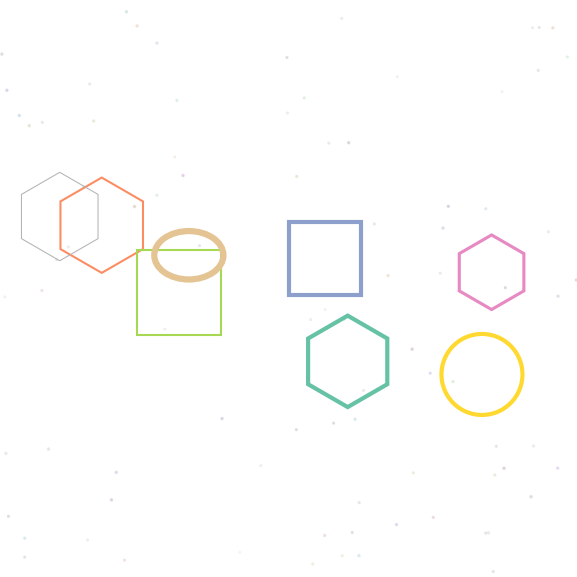[{"shape": "hexagon", "thickness": 2, "radius": 0.4, "center": [0.602, 0.373]}, {"shape": "hexagon", "thickness": 1, "radius": 0.41, "center": [0.176, 0.609]}, {"shape": "square", "thickness": 2, "radius": 0.31, "center": [0.563, 0.552]}, {"shape": "hexagon", "thickness": 1.5, "radius": 0.32, "center": [0.851, 0.528]}, {"shape": "square", "thickness": 1, "radius": 0.37, "center": [0.31, 0.493]}, {"shape": "circle", "thickness": 2, "radius": 0.35, "center": [0.835, 0.351]}, {"shape": "oval", "thickness": 3, "radius": 0.3, "center": [0.327, 0.557]}, {"shape": "hexagon", "thickness": 0.5, "radius": 0.38, "center": [0.103, 0.624]}]